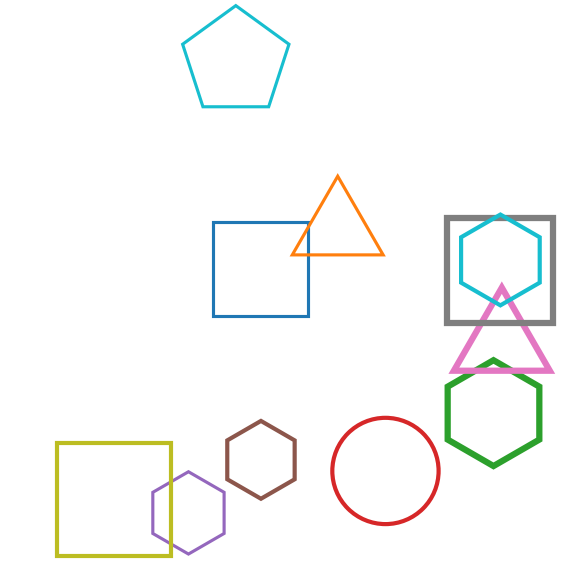[{"shape": "square", "thickness": 1.5, "radius": 0.41, "center": [0.451, 0.534]}, {"shape": "triangle", "thickness": 1.5, "radius": 0.45, "center": [0.585, 0.603]}, {"shape": "hexagon", "thickness": 3, "radius": 0.46, "center": [0.855, 0.284]}, {"shape": "circle", "thickness": 2, "radius": 0.46, "center": [0.667, 0.184]}, {"shape": "hexagon", "thickness": 1.5, "radius": 0.36, "center": [0.326, 0.111]}, {"shape": "hexagon", "thickness": 2, "radius": 0.34, "center": [0.452, 0.203]}, {"shape": "triangle", "thickness": 3, "radius": 0.48, "center": [0.869, 0.405]}, {"shape": "square", "thickness": 3, "radius": 0.46, "center": [0.866, 0.53]}, {"shape": "square", "thickness": 2, "radius": 0.49, "center": [0.198, 0.134]}, {"shape": "hexagon", "thickness": 2, "radius": 0.39, "center": [0.867, 0.549]}, {"shape": "pentagon", "thickness": 1.5, "radius": 0.48, "center": [0.408, 0.893]}]